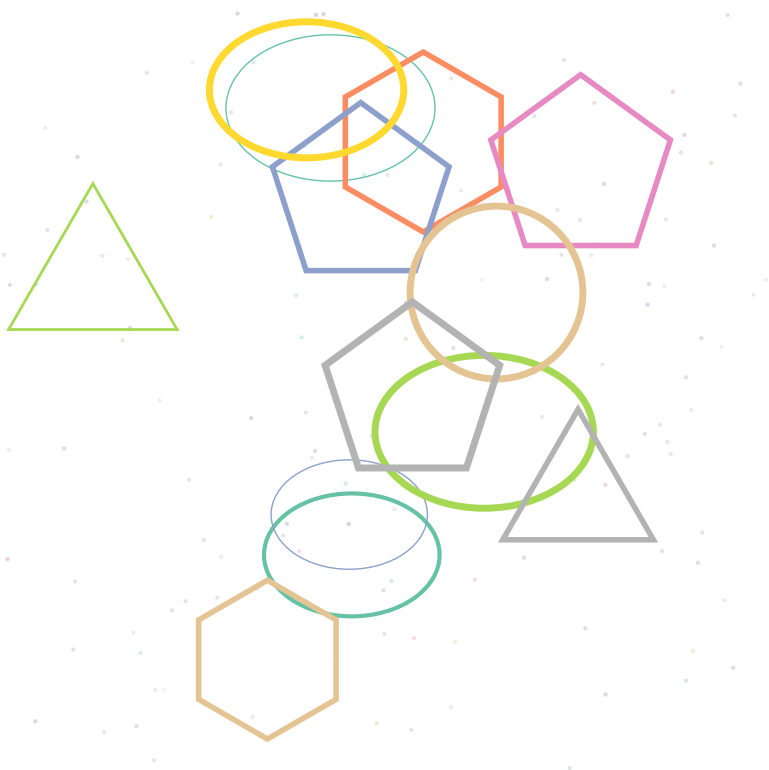[{"shape": "oval", "thickness": 0.5, "radius": 0.68, "center": [0.429, 0.86]}, {"shape": "oval", "thickness": 1.5, "radius": 0.57, "center": [0.457, 0.279]}, {"shape": "hexagon", "thickness": 2, "radius": 0.58, "center": [0.55, 0.816]}, {"shape": "pentagon", "thickness": 2, "radius": 0.6, "center": [0.468, 0.746]}, {"shape": "oval", "thickness": 0.5, "radius": 0.51, "center": [0.454, 0.332]}, {"shape": "pentagon", "thickness": 2, "radius": 0.61, "center": [0.754, 0.78]}, {"shape": "triangle", "thickness": 1, "radius": 0.63, "center": [0.121, 0.635]}, {"shape": "oval", "thickness": 2.5, "radius": 0.71, "center": [0.629, 0.439]}, {"shape": "oval", "thickness": 2.5, "radius": 0.63, "center": [0.398, 0.883]}, {"shape": "circle", "thickness": 2.5, "radius": 0.56, "center": [0.645, 0.62]}, {"shape": "hexagon", "thickness": 2, "radius": 0.52, "center": [0.347, 0.143]}, {"shape": "pentagon", "thickness": 2.5, "radius": 0.6, "center": [0.536, 0.489]}, {"shape": "triangle", "thickness": 2, "radius": 0.56, "center": [0.751, 0.355]}]